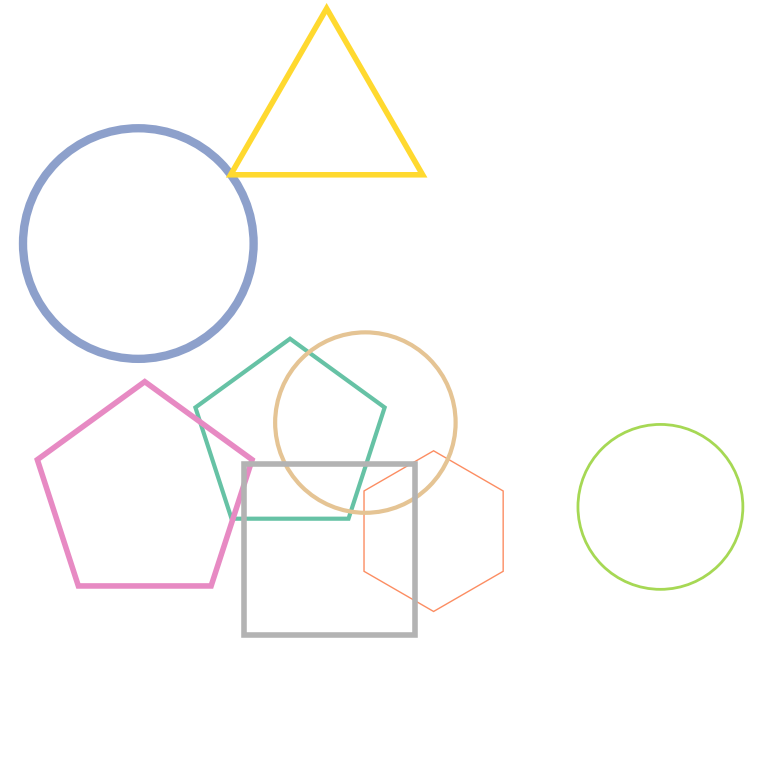[{"shape": "pentagon", "thickness": 1.5, "radius": 0.65, "center": [0.377, 0.431]}, {"shape": "hexagon", "thickness": 0.5, "radius": 0.52, "center": [0.563, 0.31]}, {"shape": "circle", "thickness": 3, "radius": 0.75, "center": [0.18, 0.684]}, {"shape": "pentagon", "thickness": 2, "radius": 0.73, "center": [0.188, 0.358]}, {"shape": "circle", "thickness": 1, "radius": 0.54, "center": [0.858, 0.342]}, {"shape": "triangle", "thickness": 2, "radius": 0.72, "center": [0.424, 0.845]}, {"shape": "circle", "thickness": 1.5, "radius": 0.59, "center": [0.475, 0.451]}, {"shape": "square", "thickness": 2, "radius": 0.56, "center": [0.428, 0.286]}]